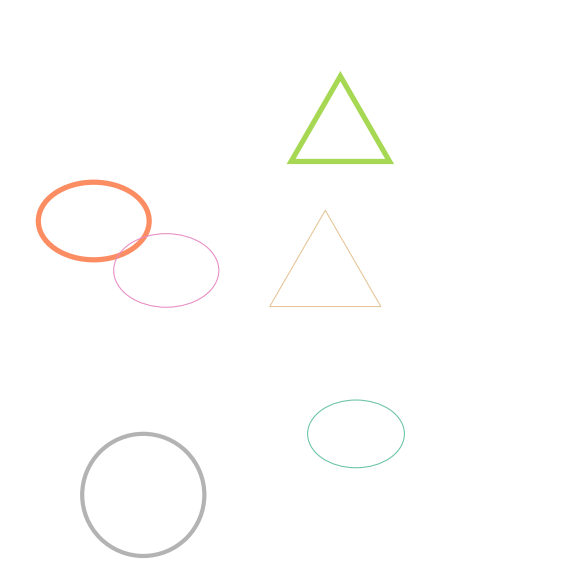[{"shape": "oval", "thickness": 0.5, "radius": 0.42, "center": [0.616, 0.248]}, {"shape": "oval", "thickness": 2.5, "radius": 0.48, "center": [0.162, 0.616]}, {"shape": "oval", "thickness": 0.5, "radius": 0.46, "center": [0.288, 0.531]}, {"shape": "triangle", "thickness": 2.5, "radius": 0.49, "center": [0.589, 0.769]}, {"shape": "triangle", "thickness": 0.5, "radius": 0.56, "center": [0.563, 0.524]}, {"shape": "circle", "thickness": 2, "radius": 0.53, "center": [0.248, 0.142]}]